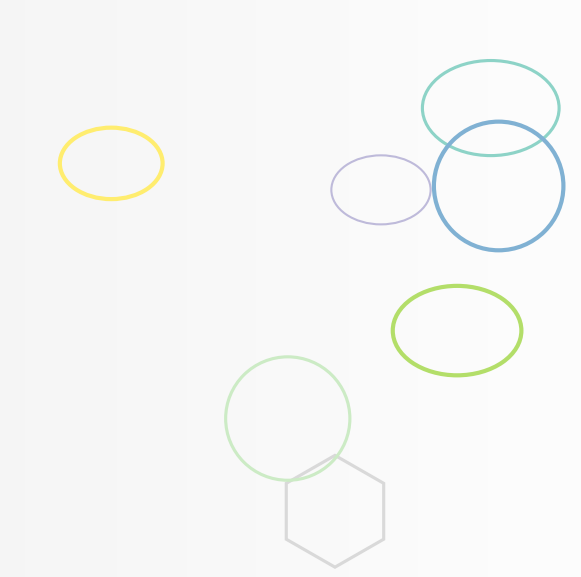[{"shape": "oval", "thickness": 1.5, "radius": 0.59, "center": [0.844, 0.812]}, {"shape": "oval", "thickness": 1, "radius": 0.43, "center": [0.655, 0.67]}, {"shape": "circle", "thickness": 2, "radius": 0.56, "center": [0.858, 0.677]}, {"shape": "oval", "thickness": 2, "radius": 0.55, "center": [0.786, 0.427]}, {"shape": "hexagon", "thickness": 1.5, "radius": 0.48, "center": [0.576, 0.114]}, {"shape": "circle", "thickness": 1.5, "radius": 0.53, "center": [0.495, 0.274]}, {"shape": "oval", "thickness": 2, "radius": 0.44, "center": [0.191, 0.716]}]